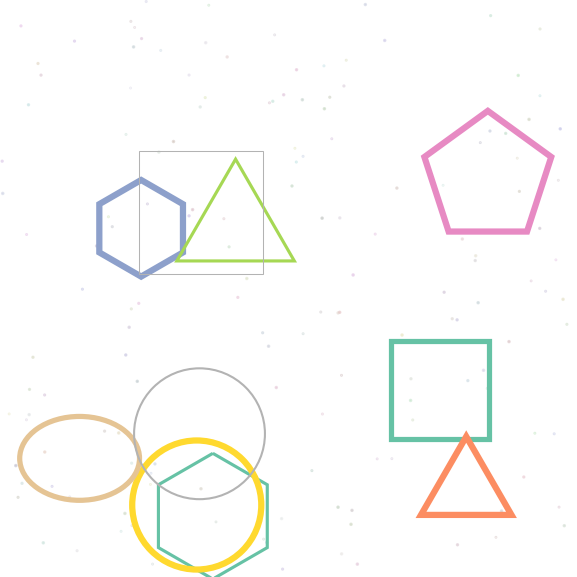[{"shape": "square", "thickness": 2.5, "radius": 0.42, "center": [0.762, 0.324]}, {"shape": "hexagon", "thickness": 1.5, "radius": 0.54, "center": [0.369, 0.105]}, {"shape": "triangle", "thickness": 3, "radius": 0.45, "center": [0.807, 0.153]}, {"shape": "hexagon", "thickness": 3, "radius": 0.42, "center": [0.244, 0.604]}, {"shape": "pentagon", "thickness": 3, "radius": 0.58, "center": [0.845, 0.692]}, {"shape": "triangle", "thickness": 1.5, "radius": 0.59, "center": [0.408, 0.606]}, {"shape": "circle", "thickness": 3, "radius": 0.56, "center": [0.341, 0.125]}, {"shape": "oval", "thickness": 2.5, "radius": 0.52, "center": [0.138, 0.205]}, {"shape": "circle", "thickness": 1, "radius": 0.57, "center": [0.345, 0.248]}, {"shape": "square", "thickness": 0.5, "radius": 0.53, "center": [0.348, 0.631]}]